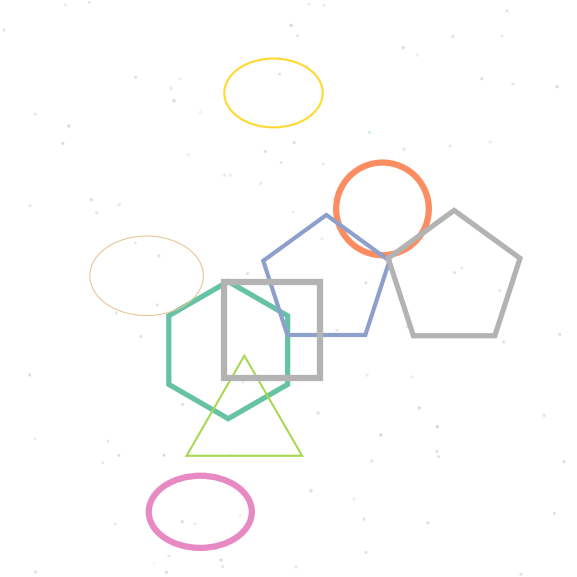[{"shape": "hexagon", "thickness": 2.5, "radius": 0.59, "center": [0.395, 0.393]}, {"shape": "circle", "thickness": 3, "radius": 0.4, "center": [0.662, 0.637]}, {"shape": "pentagon", "thickness": 2, "radius": 0.57, "center": [0.565, 0.512]}, {"shape": "oval", "thickness": 3, "radius": 0.45, "center": [0.347, 0.113]}, {"shape": "triangle", "thickness": 1, "radius": 0.58, "center": [0.423, 0.268]}, {"shape": "oval", "thickness": 1, "radius": 0.43, "center": [0.474, 0.838]}, {"shape": "oval", "thickness": 0.5, "radius": 0.49, "center": [0.254, 0.522]}, {"shape": "square", "thickness": 3, "radius": 0.41, "center": [0.472, 0.427]}, {"shape": "pentagon", "thickness": 2.5, "radius": 0.6, "center": [0.786, 0.515]}]